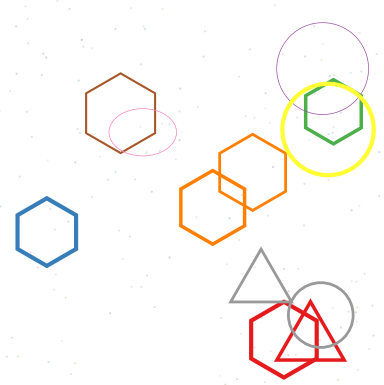[{"shape": "hexagon", "thickness": 3, "radius": 0.49, "center": [0.737, 0.118]}, {"shape": "triangle", "thickness": 2.5, "radius": 0.5, "center": [0.806, 0.115]}, {"shape": "hexagon", "thickness": 3, "radius": 0.44, "center": [0.122, 0.397]}, {"shape": "hexagon", "thickness": 2.5, "radius": 0.42, "center": [0.866, 0.71]}, {"shape": "circle", "thickness": 0.5, "radius": 0.6, "center": [0.838, 0.822]}, {"shape": "hexagon", "thickness": 2, "radius": 0.49, "center": [0.656, 0.552]}, {"shape": "hexagon", "thickness": 2.5, "radius": 0.48, "center": [0.553, 0.461]}, {"shape": "circle", "thickness": 3, "radius": 0.59, "center": [0.852, 0.664]}, {"shape": "hexagon", "thickness": 1.5, "radius": 0.52, "center": [0.313, 0.706]}, {"shape": "oval", "thickness": 0.5, "radius": 0.44, "center": [0.371, 0.656]}, {"shape": "triangle", "thickness": 2, "radius": 0.46, "center": [0.678, 0.261]}, {"shape": "circle", "thickness": 2, "radius": 0.42, "center": [0.833, 0.182]}]